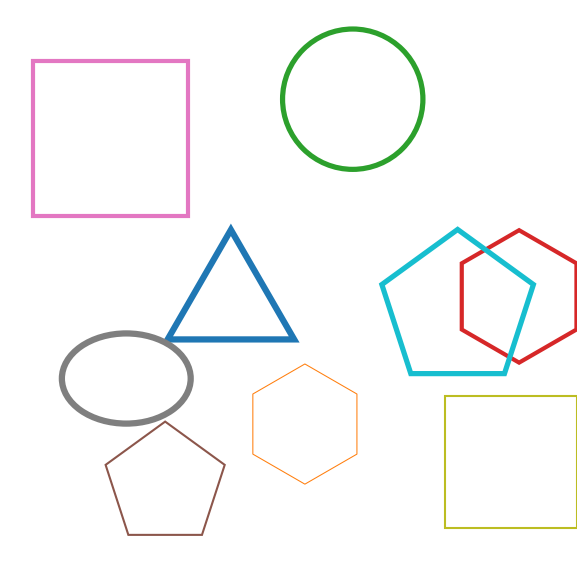[{"shape": "triangle", "thickness": 3, "radius": 0.63, "center": [0.4, 0.475]}, {"shape": "hexagon", "thickness": 0.5, "radius": 0.52, "center": [0.528, 0.265]}, {"shape": "circle", "thickness": 2.5, "radius": 0.61, "center": [0.611, 0.827]}, {"shape": "hexagon", "thickness": 2, "radius": 0.57, "center": [0.899, 0.486]}, {"shape": "pentagon", "thickness": 1, "radius": 0.54, "center": [0.286, 0.161]}, {"shape": "square", "thickness": 2, "radius": 0.67, "center": [0.191, 0.76]}, {"shape": "oval", "thickness": 3, "radius": 0.56, "center": [0.219, 0.344]}, {"shape": "square", "thickness": 1, "radius": 0.57, "center": [0.884, 0.2]}, {"shape": "pentagon", "thickness": 2.5, "radius": 0.69, "center": [0.792, 0.464]}]